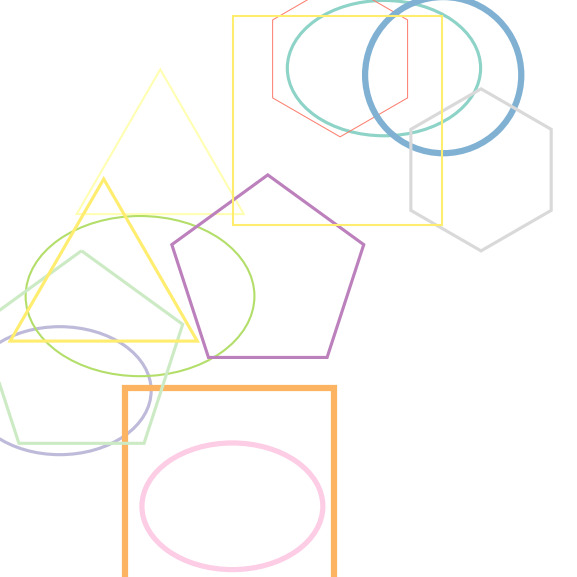[{"shape": "oval", "thickness": 1.5, "radius": 0.84, "center": [0.665, 0.881]}, {"shape": "triangle", "thickness": 1, "radius": 0.84, "center": [0.278, 0.712]}, {"shape": "oval", "thickness": 1.5, "radius": 0.79, "center": [0.103, 0.323]}, {"shape": "hexagon", "thickness": 0.5, "radius": 0.67, "center": [0.589, 0.897]}, {"shape": "circle", "thickness": 3, "radius": 0.68, "center": [0.767, 0.869]}, {"shape": "square", "thickness": 3, "radius": 0.9, "center": [0.397, 0.147]}, {"shape": "oval", "thickness": 1, "radius": 0.99, "center": [0.242, 0.486]}, {"shape": "oval", "thickness": 2.5, "radius": 0.78, "center": [0.402, 0.122]}, {"shape": "hexagon", "thickness": 1.5, "radius": 0.7, "center": [0.833, 0.705]}, {"shape": "pentagon", "thickness": 1.5, "radius": 0.87, "center": [0.464, 0.522]}, {"shape": "pentagon", "thickness": 1.5, "radius": 0.92, "center": [0.141, 0.381]}, {"shape": "square", "thickness": 1, "radius": 0.91, "center": [0.585, 0.79]}, {"shape": "triangle", "thickness": 1.5, "radius": 0.94, "center": [0.18, 0.502]}]